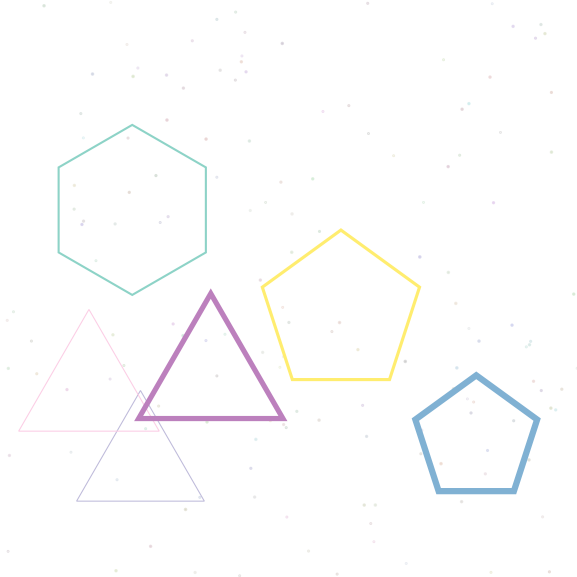[{"shape": "hexagon", "thickness": 1, "radius": 0.74, "center": [0.229, 0.636]}, {"shape": "triangle", "thickness": 0.5, "radius": 0.64, "center": [0.243, 0.195]}, {"shape": "pentagon", "thickness": 3, "radius": 0.55, "center": [0.825, 0.238]}, {"shape": "triangle", "thickness": 0.5, "radius": 0.7, "center": [0.154, 0.323]}, {"shape": "triangle", "thickness": 2.5, "radius": 0.72, "center": [0.365, 0.347]}, {"shape": "pentagon", "thickness": 1.5, "radius": 0.72, "center": [0.59, 0.458]}]